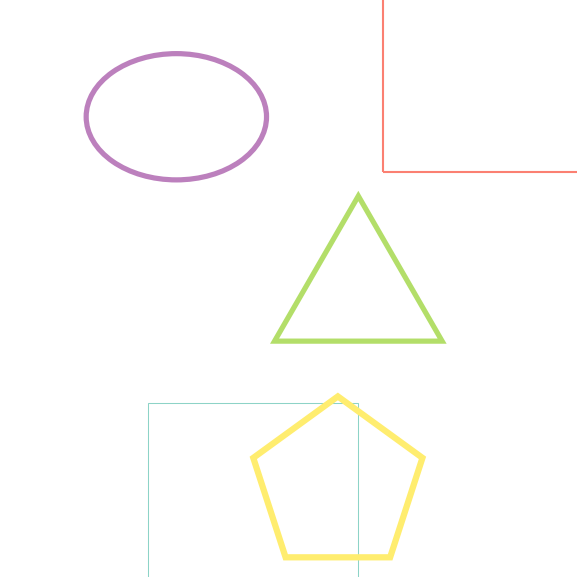[{"shape": "square", "thickness": 0.5, "radius": 0.91, "center": [0.439, 0.119]}, {"shape": "square", "thickness": 1, "radius": 0.85, "center": [0.833, 0.871]}, {"shape": "triangle", "thickness": 2.5, "radius": 0.84, "center": [0.62, 0.492]}, {"shape": "oval", "thickness": 2.5, "radius": 0.78, "center": [0.305, 0.797]}, {"shape": "pentagon", "thickness": 3, "radius": 0.77, "center": [0.585, 0.159]}]